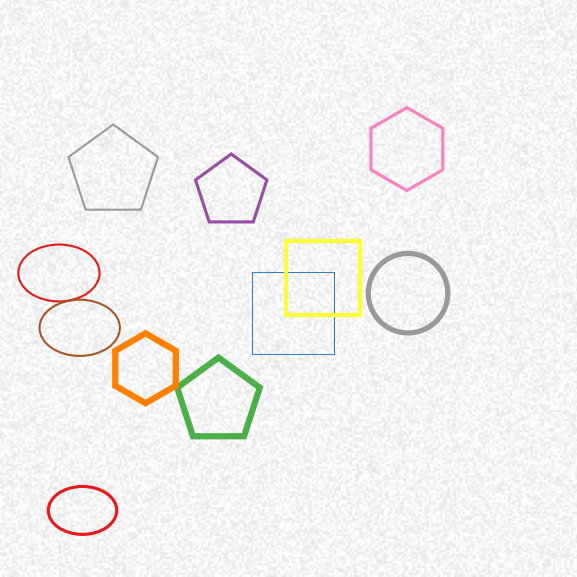[{"shape": "oval", "thickness": 1.5, "radius": 0.3, "center": [0.143, 0.115]}, {"shape": "oval", "thickness": 1, "radius": 0.35, "center": [0.102, 0.526]}, {"shape": "square", "thickness": 0.5, "radius": 0.35, "center": [0.508, 0.457]}, {"shape": "pentagon", "thickness": 3, "radius": 0.38, "center": [0.378, 0.305]}, {"shape": "pentagon", "thickness": 1.5, "radius": 0.32, "center": [0.4, 0.667]}, {"shape": "hexagon", "thickness": 3, "radius": 0.3, "center": [0.252, 0.361]}, {"shape": "square", "thickness": 2, "radius": 0.32, "center": [0.559, 0.517]}, {"shape": "oval", "thickness": 1, "radius": 0.35, "center": [0.138, 0.431]}, {"shape": "hexagon", "thickness": 1.5, "radius": 0.36, "center": [0.705, 0.741]}, {"shape": "circle", "thickness": 2.5, "radius": 0.34, "center": [0.707, 0.491]}, {"shape": "pentagon", "thickness": 1, "radius": 0.41, "center": [0.196, 0.702]}]